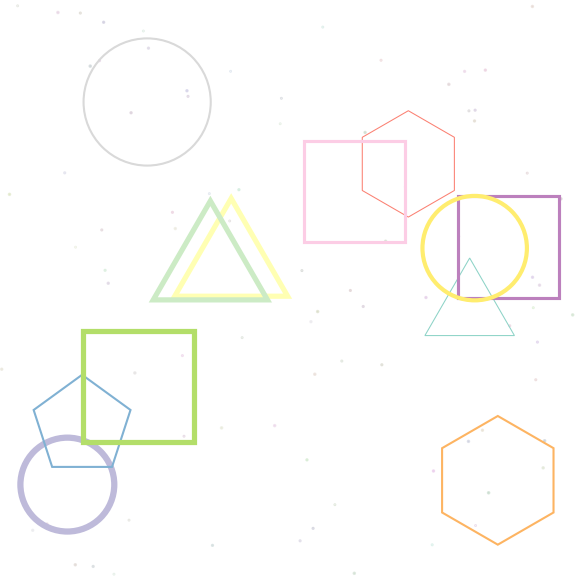[{"shape": "triangle", "thickness": 0.5, "radius": 0.45, "center": [0.813, 0.463]}, {"shape": "triangle", "thickness": 2.5, "radius": 0.56, "center": [0.4, 0.543]}, {"shape": "circle", "thickness": 3, "radius": 0.41, "center": [0.117, 0.16]}, {"shape": "hexagon", "thickness": 0.5, "radius": 0.46, "center": [0.707, 0.715]}, {"shape": "pentagon", "thickness": 1, "radius": 0.44, "center": [0.142, 0.262]}, {"shape": "hexagon", "thickness": 1, "radius": 0.56, "center": [0.862, 0.167]}, {"shape": "square", "thickness": 2.5, "radius": 0.48, "center": [0.24, 0.329]}, {"shape": "square", "thickness": 1.5, "radius": 0.44, "center": [0.614, 0.668]}, {"shape": "circle", "thickness": 1, "radius": 0.55, "center": [0.255, 0.823]}, {"shape": "square", "thickness": 1.5, "radius": 0.44, "center": [0.88, 0.572]}, {"shape": "triangle", "thickness": 2.5, "radius": 0.57, "center": [0.364, 0.537]}, {"shape": "circle", "thickness": 2, "radius": 0.45, "center": [0.822, 0.569]}]